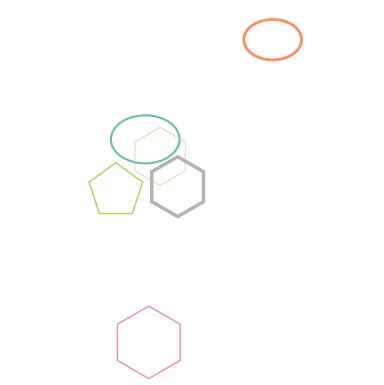[{"shape": "oval", "thickness": 1.5, "radius": 0.45, "center": [0.377, 0.638]}, {"shape": "oval", "thickness": 2, "radius": 0.37, "center": [0.708, 0.897]}, {"shape": "hexagon", "thickness": 1, "radius": 0.47, "center": [0.386, 0.111]}, {"shape": "pentagon", "thickness": 1, "radius": 0.37, "center": [0.301, 0.504]}, {"shape": "hexagon", "thickness": 0.5, "radius": 0.38, "center": [0.416, 0.594]}, {"shape": "hexagon", "thickness": 2.5, "radius": 0.39, "center": [0.461, 0.515]}]